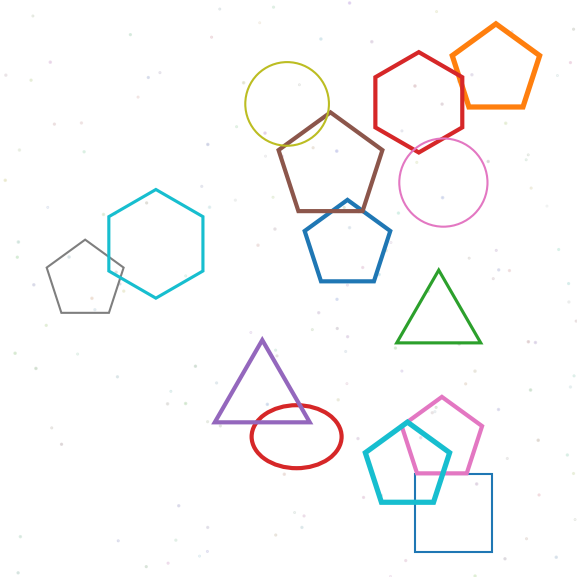[{"shape": "pentagon", "thickness": 2, "radius": 0.39, "center": [0.602, 0.575]}, {"shape": "square", "thickness": 1, "radius": 0.34, "center": [0.785, 0.111]}, {"shape": "pentagon", "thickness": 2.5, "radius": 0.4, "center": [0.859, 0.878]}, {"shape": "triangle", "thickness": 1.5, "radius": 0.42, "center": [0.76, 0.447]}, {"shape": "hexagon", "thickness": 2, "radius": 0.43, "center": [0.725, 0.822]}, {"shape": "oval", "thickness": 2, "radius": 0.39, "center": [0.514, 0.243]}, {"shape": "triangle", "thickness": 2, "radius": 0.47, "center": [0.454, 0.315]}, {"shape": "pentagon", "thickness": 2, "radius": 0.47, "center": [0.572, 0.71]}, {"shape": "pentagon", "thickness": 2, "radius": 0.37, "center": [0.765, 0.239]}, {"shape": "circle", "thickness": 1, "radius": 0.38, "center": [0.768, 0.683]}, {"shape": "pentagon", "thickness": 1, "radius": 0.35, "center": [0.147, 0.514]}, {"shape": "circle", "thickness": 1, "radius": 0.36, "center": [0.497, 0.819]}, {"shape": "pentagon", "thickness": 2.5, "radius": 0.38, "center": [0.706, 0.192]}, {"shape": "hexagon", "thickness": 1.5, "radius": 0.47, "center": [0.27, 0.577]}]